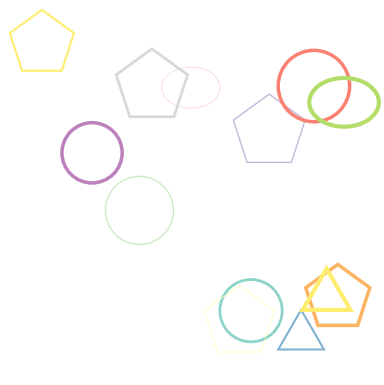[{"shape": "circle", "thickness": 2, "radius": 0.4, "center": [0.652, 0.193]}, {"shape": "pentagon", "thickness": 0.5, "radius": 0.48, "center": [0.621, 0.163]}, {"shape": "pentagon", "thickness": 1, "radius": 0.49, "center": [0.699, 0.658]}, {"shape": "circle", "thickness": 2.5, "radius": 0.46, "center": [0.815, 0.776]}, {"shape": "triangle", "thickness": 1.5, "radius": 0.34, "center": [0.782, 0.127]}, {"shape": "pentagon", "thickness": 2.5, "radius": 0.44, "center": [0.877, 0.226]}, {"shape": "oval", "thickness": 3, "radius": 0.45, "center": [0.894, 0.734]}, {"shape": "oval", "thickness": 0.5, "radius": 0.38, "center": [0.496, 0.772]}, {"shape": "pentagon", "thickness": 2, "radius": 0.49, "center": [0.394, 0.776]}, {"shape": "circle", "thickness": 2.5, "radius": 0.39, "center": [0.239, 0.603]}, {"shape": "circle", "thickness": 1, "radius": 0.44, "center": [0.362, 0.453]}, {"shape": "triangle", "thickness": 3, "radius": 0.36, "center": [0.848, 0.231]}, {"shape": "pentagon", "thickness": 1.5, "radius": 0.44, "center": [0.109, 0.887]}]